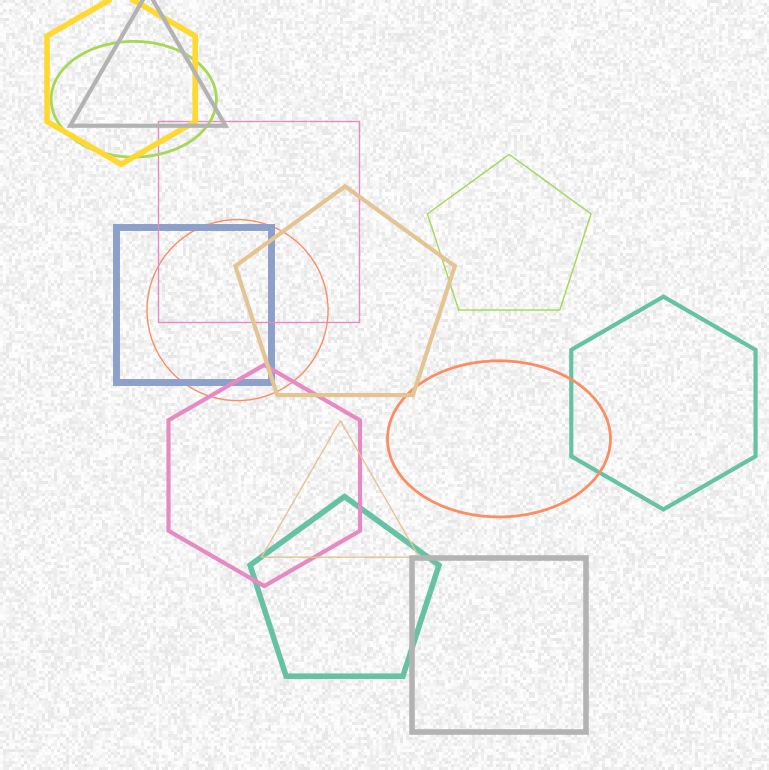[{"shape": "hexagon", "thickness": 1.5, "radius": 0.69, "center": [0.862, 0.477]}, {"shape": "pentagon", "thickness": 2, "radius": 0.64, "center": [0.447, 0.226]}, {"shape": "circle", "thickness": 0.5, "radius": 0.59, "center": [0.308, 0.597]}, {"shape": "oval", "thickness": 1, "radius": 0.72, "center": [0.648, 0.43]}, {"shape": "square", "thickness": 2.5, "radius": 0.5, "center": [0.251, 0.605]}, {"shape": "hexagon", "thickness": 1.5, "radius": 0.72, "center": [0.343, 0.382]}, {"shape": "square", "thickness": 0.5, "radius": 0.65, "center": [0.336, 0.713]}, {"shape": "pentagon", "thickness": 0.5, "radius": 0.56, "center": [0.661, 0.688]}, {"shape": "oval", "thickness": 1, "radius": 0.54, "center": [0.174, 0.871]}, {"shape": "hexagon", "thickness": 2, "radius": 0.56, "center": [0.157, 0.898]}, {"shape": "pentagon", "thickness": 1.5, "radius": 0.75, "center": [0.448, 0.608]}, {"shape": "triangle", "thickness": 0.5, "radius": 0.59, "center": [0.442, 0.336]}, {"shape": "triangle", "thickness": 1.5, "radius": 0.58, "center": [0.192, 0.895]}, {"shape": "square", "thickness": 2, "radius": 0.57, "center": [0.648, 0.162]}]